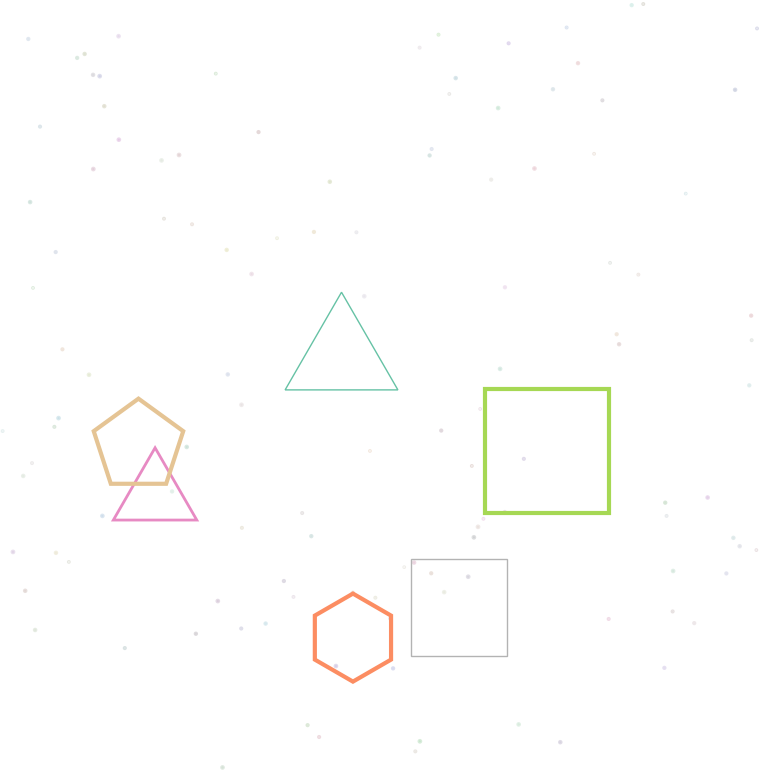[{"shape": "triangle", "thickness": 0.5, "radius": 0.42, "center": [0.444, 0.536]}, {"shape": "hexagon", "thickness": 1.5, "radius": 0.29, "center": [0.458, 0.172]}, {"shape": "triangle", "thickness": 1, "radius": 0.31, "center": [0.201, 0.356]}, {"shape": "square", "thickness": 1.5, "radius": 0.4, "center": [0.71, 0.414]}, {"shape": "pentagon", "thickness": 1.5, "radius": 0.31, "center": [0.18, 0.421]}, {"shape": "square", "thickness": 0.5, "radius": 0.31, "center": [0.596, 0.211]}]